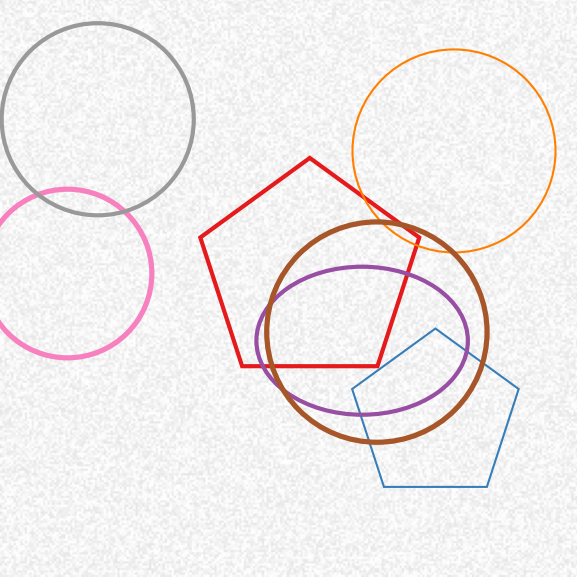[{"shape": "pentagon", "thickness": 2, "radius": 1.0, "center": [0.536, 0.526]}, {"shape": "pentagon", "thickness": 1, "radius": 0.76, "center": [0.754, 0.279]}, {"shape": "oval", "thickness": 2, "radius": 0.92, "center": [0.627, 0.409]}, {"shape": "circle", "thickness": 1, "radius": 0.88, "center": [0.786, 0.738]}, {"shape": "circle", "thickness": 2.5, "radius": 0.95, "center": [0.653, 0.424]}, {"shape": "circle", "thickness": 2.5, "radius": 0.73, "center": [0.117, 0.526]}, {"shape": "circle", "thickness": 2, "radius": 0.83, "center": [0.169, 0.793]}]